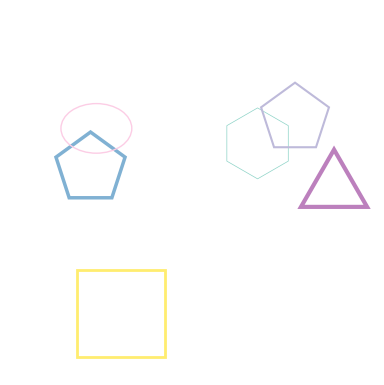[{"shape": "hexagon", "thickness": 0.5, "radius": 0.46, "center": [0.669, 0.628]}, {"shape": "pentagon", "thickness": 1.5, "radius": 0.46, "center": [0.766, 0.693]}, {"shape": "pentagon", "thickness": 2.5, "radius": 0.47, "center": [0.235, 0.563]}, {"shape": "oval", "thickness": 1, "radius": 0.46, "center": [0.25, 0.667]}, {"shape": "triangle", "thickness": 3, "radius": 0.5, "center": [0.868, 0.512]}, {"shape": "square", "thickness": 2, "radius": 0.57, "center": [0.314, 0.186]}]